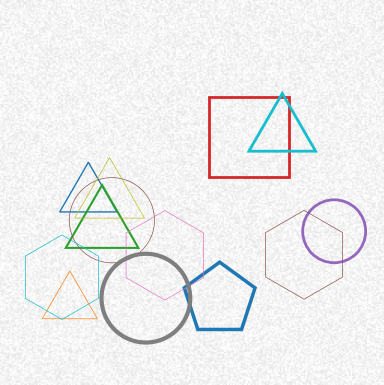[{"shape": "pentagon", "thickness": 2.5, "radius": 0.48, "center": [0.571, 0.222]}, {"shape": "triangle", "thickness": 1, "radius": 0.43, "center": [0.23, 0.493]}, {"shape": "triangle", "thickness": 0.5, "radius": 0.41, "center": [0.181, 0.213]}, {"shape": "triangle", "thickness": 1.5, "radius": 0.54, "center": [0.265, 0.411]}, {"shape": "square", "thickness": 2, "radius": 0.52, "center": [0.647, 0.644]}, {"shape": "circle", "thickness": 2, "radius": 0.41, "center": [0.868, 0.399]}, {"shape": "circle", "thickness": 0.5, "radius": 0.55, "center": [0.291, 0.428]}, {"shape": "hexagon", "thickness": 0.5, "radius": 0.58, "center": [0.79, 0.338]}, {"shape": "hexagon", "thickness": 0.5, "radius": 0.58, "center": [0.428, 0.337]}, {"shape": "circle", "thickness": 3, "radius": 0.58, "center": [0.379, 0.226]}, {"shape": "triangle", "thickness": 0.5, "radius": 0.52, "center": [0.285, 0.486]}, {"shape": "triangle", "thickness": 2, "radius": 0.5, "center": [0.733, 0.657]}, {"shape": "hexagon", "thickness": 0.5, "radius": 0.55, "center": [0.161, 0.28]}]